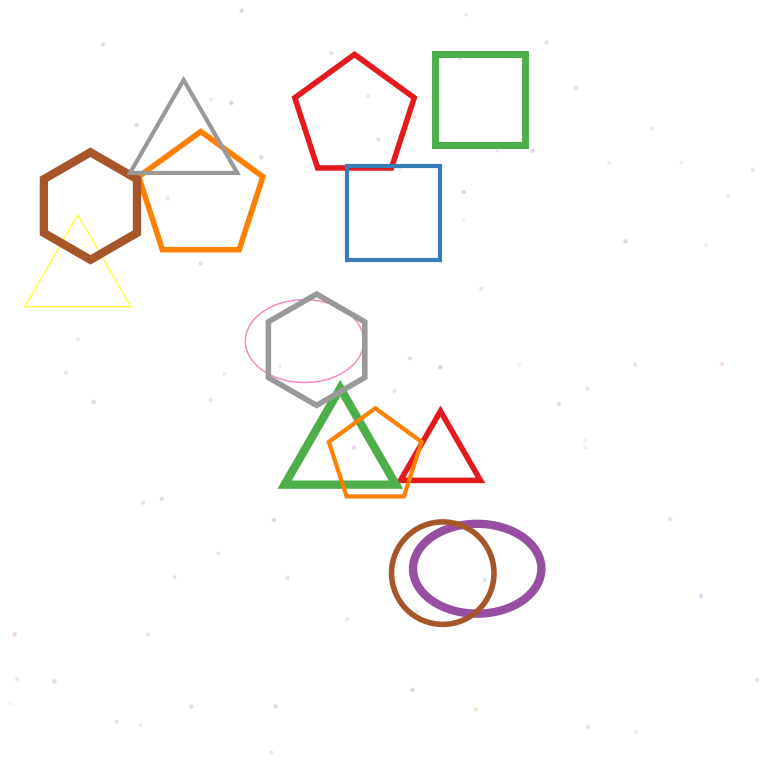[{"shape": "pentagon", "thickness": 2, "radius": 0.41, "center": [0.46, 0.848]}, {"shape": "triangle", "thickness": 2, "radius": 0.3, "center": [0.572, 0.406]}, {"shape": "square", "thickness": 1.5, "radius": 0.3, "center": [0.511, 0.723]}, {"shape": "triangle", "thickness": 3, "radius": 0.42, "center": [0.442, 0.412]}, {"shape": "square", "thickness": 2.5, "radius": 0.29, "center": [0.623, 0.871]}, {"shape": "oval", "thickness": 3, "radius": 0.42, "center": [0.62, 0.261]}, {"shape": "pentagon", "thickness": 1.5, "radius": 0.32, "center": [0.487, 0.406]}, {"shape": "pentagon", "thickness": 2, "radius": 0.42, "center": [0.261, 0.744]}, {"shape": "triangle", "thickness": 0.5, "radius": 0.4, "center": [0.101, 0.641]}, {"shape": "circle", "thickness": 2, "radius": 0.33, "center": [0.575, 0.256]}, {"shape": "hexagon", "thickness": 3, "radius": 0.35, "center": [0.117, 0.732]}, {"shape": "oval", "thickness": 0.5, "radius": 0.38, "center": [0.395, 0.557]}, {"shape": "hexagon", "thickness": 2, "radius": 0.36, "center": [0.411, 0.546]}, {"shape": "triangle", "thickness": 1.5, "radius": 0.4, "center": [0.238, 0.816]}]